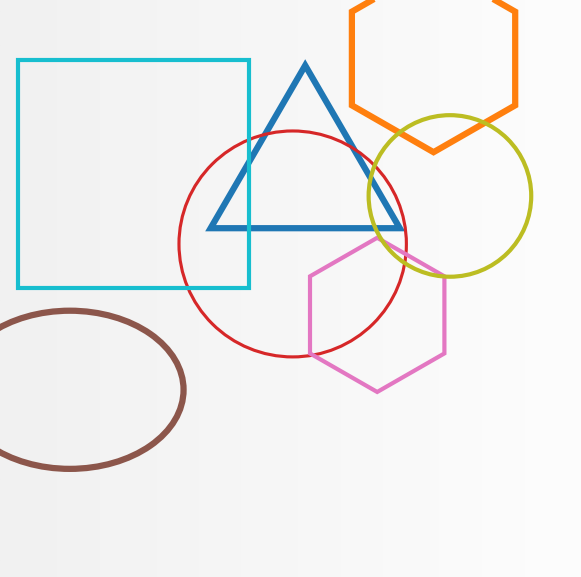[{"shape": "triangle", "thickness": 3, "radius": 0.94, "center": [0.525, 0.698]}, {"shape": "hexagon", "thickness": 3, "radius": 0.81, "center": [0.746, 0.898]}, {"shape": "circle", "thickness": 1.5, "radius": 0.98, "center": [0.504, 0.577]}, {"shape": "oval", "thickness": 3, "radius": 0.98, "center": [0.12, 0.324]}, {"shape": "hexagon", "thickness": 2, "radius": 0.67, "center": [0.649, 0.454]}, {"shape": "circle", "thickness": 2, "radius": 0.7, "center": [0.774, 0.66]}, {"shape": "square", "thickness": 2, "radius": 0.99, "center": [0.23, 0.698]}]